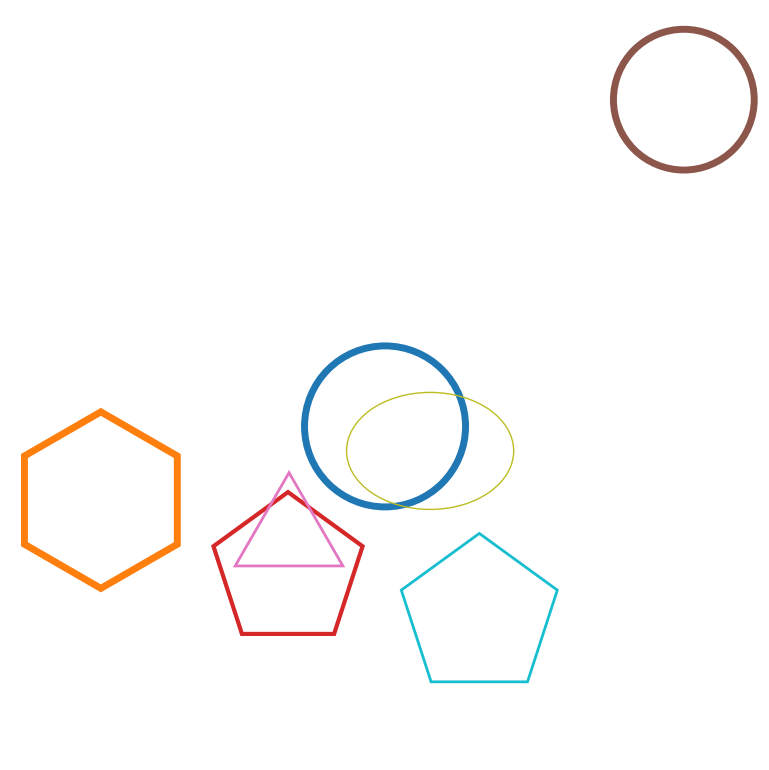[{"shape": "circle", "thickness": 2.5, "radius": 0.52, "center": [0.5, 0.446]}, {"shape": "hexagon", "thickness": 2.5, "radius": 0.57, "center": [0.131, 0.351]}, {"shape": "pentagon", "thickness": 1.5, "radius": 0.51, "center": [0.374, 0.259]}, {"shape": "circle", "thickness": 2.5, "radius": 0.46, "center": [0.888, 0.871]}, {"shape": "triangle", "thickness": 1, "radius": 0.4, "center": [0.375, 0.305]}, {"shape": "oval", "thickness": 0.5, "radius": 0.54, "center": [0.559, 0.414]}, {"shape": "pentagon", "thickness": 1, "radius": 0.53, "center": [0.622, 0.201]}]